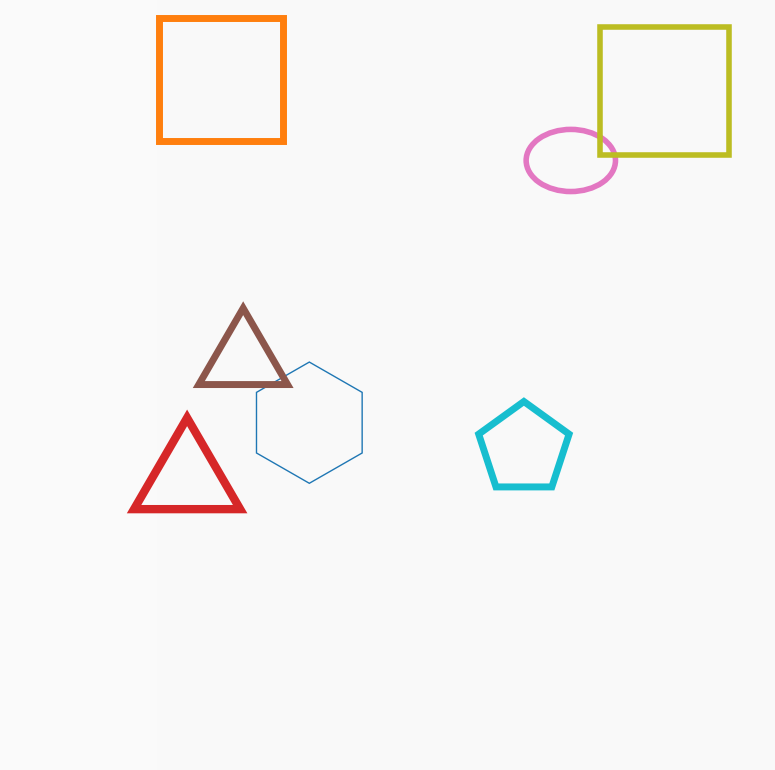[{"shape": "hexagon", "thickness": 0.5, "radius": 0.39, "center": [0.399, 0.451]}, {"shape": "square", "thickness": 2.5, "radius": 0.4, "center": [0.285, 0.896]}, {"shape": "triangle", "thickness": 3, "radius": 0.4, "center": [0.241, 0.378]}, {"shape": "triangle", "thickness": 2.5, "radius": 0.33, "center": [0.314, 0.534]}, {"shape": "oval", "thickness": 2, "radius": 0.29, "center": [0.737, 0.792]}, {"shape": "square", "thickness": 2, "radius": 0.42, "center": [0.857, 0.882]}, {"shape": "pentagon", "thickness": 2.5, "radius": 0.31, "center": [0.676, 0.417]}]